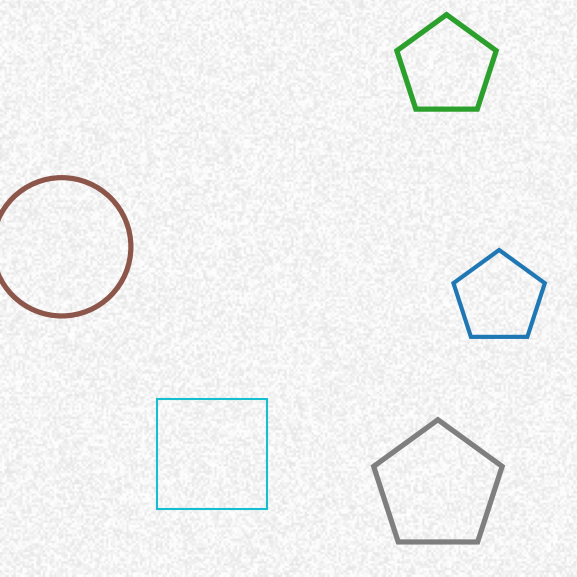[{"shape": "pentagon", "thickness": 2, "radius": 0.42, "center": [0.864, 0.483]}, {"shape": "pentagon", "thickness": 2.5, "radius": 0.45, "center": [0.773, 0.883]}, {"shape": "circle", "thickness": 2.5, "radius": 0.6, "center": [0.107, 0.572]}, {"shape": "pentagon", "thickness": 2.5, "radius": 0.58, "center": [0.758, 0.155]}, {"shape": "square", "thickness": 1, "radius": 0.48, "center": [0.366, 0.214]}]